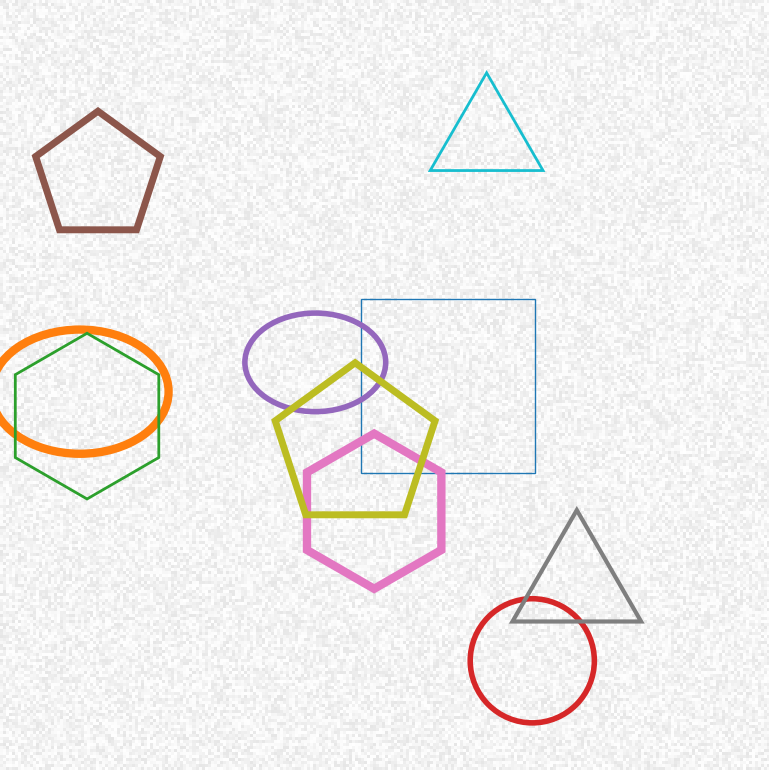[{"shape": "square", "thickness": 0.5, "radius": 0.57, "center": [0.582, 0.499]}, {"shape": "oval", "thickness": 3, "radius": 0.58, "center": [0.104, 0.491]}, {"shape": "hexagon", "thickness": 1, "radius": 0.54, "center": [0.113, 0.46]}, {"shape": "circle", "thickness": 2, "radius": 0.4, "center": [0.691, 0.142]}, {"shape": "oval", "thickness": 2, "radius": 0.46, "center": [0.409, 0.529]}, {"shape": "pentagon", "thickness": 2.5, "radius": 0.43, "center": [0.127, 0.77]}, {"shape": "hexagon", "thickness": 3, "radius": 0.5, "center": [0.486, 0.336]}, {"shape": "triangle", "thickness": 1.5, "radius": 0.48, "center": [0.749, 0.241]}, {"shape": "pentagon", "thickness": 2.5, "radius": 0.55, "center": [0.461, 0.42]}, {"shape": "triangle", "thickness": 1, "radius": 0.42, "center": [0.632, 0.821]}]